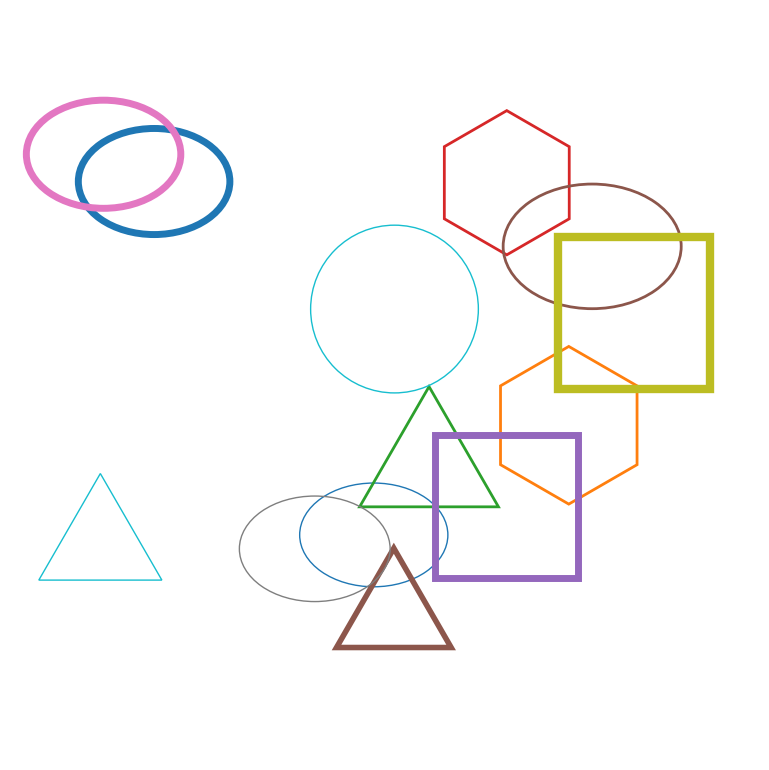[{"shape": "oval", "thickness": 2.5, "radius": 0.49, "center": [0.2, 0.764]}, {"shape": "oval", "thickness": 0.5, "radius": 0.48, "center": [0.485, 0.305]}, {"shape": "hexagon", "thickness": 1, "radius": 0.51, "center": [0.739, 0.448]}, {"shape": "triangle", "thickness": 1, "radius": 0.52, "center": [0.557, 0.394]}, {"shape": "hexagon", "thickness": 1, "radius": 0.47, "center": [0.658, 0.763]}, {"shape": "square", "thickness": 2.5, "radius": 0.47, "center": [0.658, 0.342]}, {"shape": "triangle", "thickness": 2, "radius": 0.43, "center": [0.511, 0.202]}, {"shape": "oval", "thickness": 1, "radius": 0.58, "center": [0.769, 0.68]}, {"shape": "oval", "thickness": 2.5, "radius": 0.5, "center": [0.135, 0.8]}, {"shape": "oval", "thickness": 0.5, "radius": 0.49, "center": [0.409, 0.287]}, {"shape": "square", "thickness": 3, "radius": 0.49, "center": [0.823, 0.594]}, {"shape": "triangle", "thickness": 0.5, "radius": 0.46, "center": [0.13, 0.293]}, {"shape": "circle", "thickness": 0.5, "radius": 0.54, "center": [0.512, 0.599]}]